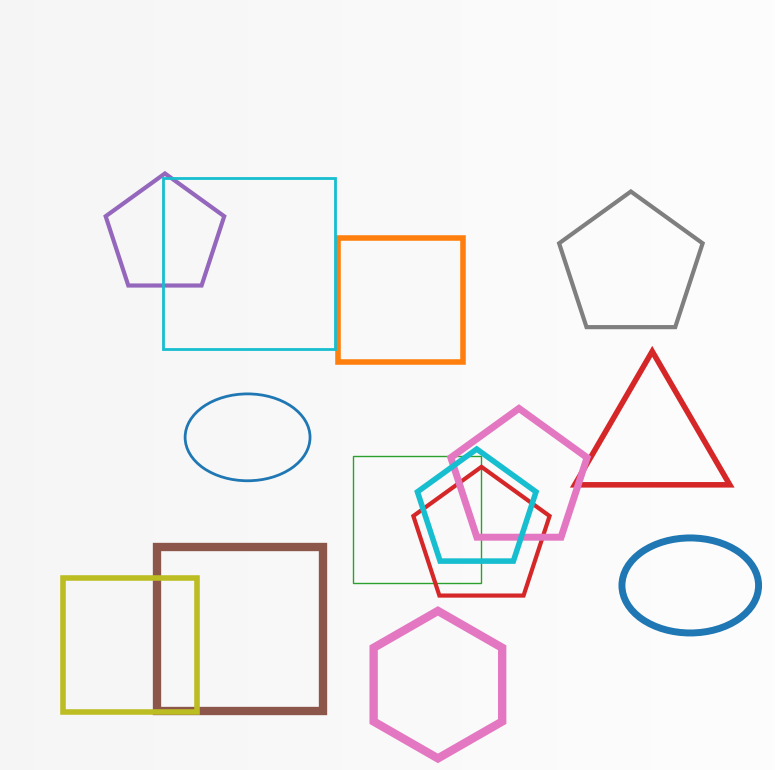[{"shape": "oval", "thickness": 1, "radius": 0.4, "center": [0.319, 0.432]}, {"shape": "oval", "thickness": 2.5, "radius": 0.44, "center": [0.891, 0.24]}, {"shape": "square", "thickness": 2, "radius": 0.4, "center": [0.517, 0.61]}, {"shape": "square", "thickness": 0.5, "radius": 0.41, "center": [0.538, 0.325]}, {"shape": "pentagon", "thickness": 1.5, "radius": 0.46, "center": [0.621, 0.301]}, {"shape": "triangle", "thickness": 2, "radius": 0.58, "center": [0.842, 0.428]}, {"shape": "pentagon", "thickness": 1.5, "radius": 0.4, "center": [0.213, 0.694]}, {"shape": "square", "thickness": 3, "radius": 0.53, "center": [0.309, 0.183]}, {"shape": "pentagon", "thickness": 2.5, "radius": 0.46, "center": [0.67, 0.377]}, {"shape": "hexagon", "thickness": 3, "radius": 0.48, "center": [0.565, 0.111]}, {"shape": "pentagon", "thickness": 1.5, "radius": 0.49, "center": [0.814, 0.654]}, {"shape": "square", "thickness": 2, "radius": 0.43, "center": [0.168, 0.162]}, {"shape": "pentagon", "thickness": 2, "radius": 0.4, "center": [0.615, 0.336]}, {"shape": "square", "thickness": 1, "radius": 0.55, "center": [0.321, 0.658]}]